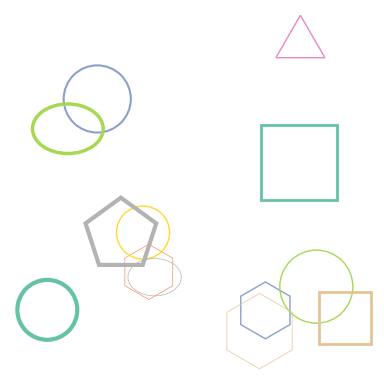[{"shape": "square", "thickness": 2, "radius": 0.49, "center": [0.777, 0.578]}, {"shape": "circle", "thickness": 3, "radius": 0.39, "center": [0.123, 0.195]}, {"shape": "hexagon", "thickness": 0.5, "radius": 0.36, "center": [0.386, 0.294]}, {"shape": "hexagon", "thickness": 1, "radius": 0.37, "center": [0.689, 0.194]}, {"shape": "circle", "thickness": 1.5, "radius": 0.44, "center": [0.253, 0.743]}, {"shape": "triangle", "thickness": 1, "radius": 0.37, "center": [0.78, 0.887]}, {"shape": "oval", "thickness": 2.5, "radius": 0.46, "center": [0.176, 0.666]}, {"shape": "circle", "thickness": 1, "radius": 0.47, "center": [0.822, 0.255]}, {"shape": "circle", "thickness": 1, "radius": 0.34, "center": [0.372, 0.396]}, {"shape": "hexagon", "thickness": 0.5, "radius": 0.49, "center": [0.674, 0.14]}, {"shape": "square", "thickness": 2, "radius": 0.34, "center": [0.895, 0.174]}, {"shape": "oval", "thickness": 0.5, "radius": 0.35, "center": [0.402, 0.28]}, {"shape": "pentagon", "thickness": 3, "radius": 0.48, "center": [0.314, 0.39]}]